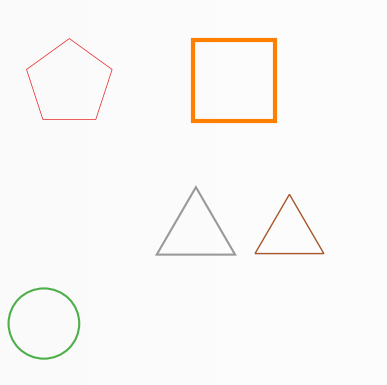[{"shape": "pentagon", "thickness": 0.5, "radius": 0.58, "center": [0.179, 0.784]}, {"shape": "circle", "thickness": 1.5, "radius": 0.46, "center": [0.113, 0.16]}, {"shape": "square", "thickness": 3, "radius": 0.53, "center": [0.605, 0.791]}, {"shape": "triangle", "thickness": 1, "radius": 0.51, "center": [0.747, 0.393]}, {"shape": "triangle", "thickness": 1.5, "radius": 0.58, "center": [0.506, 0.397]}]